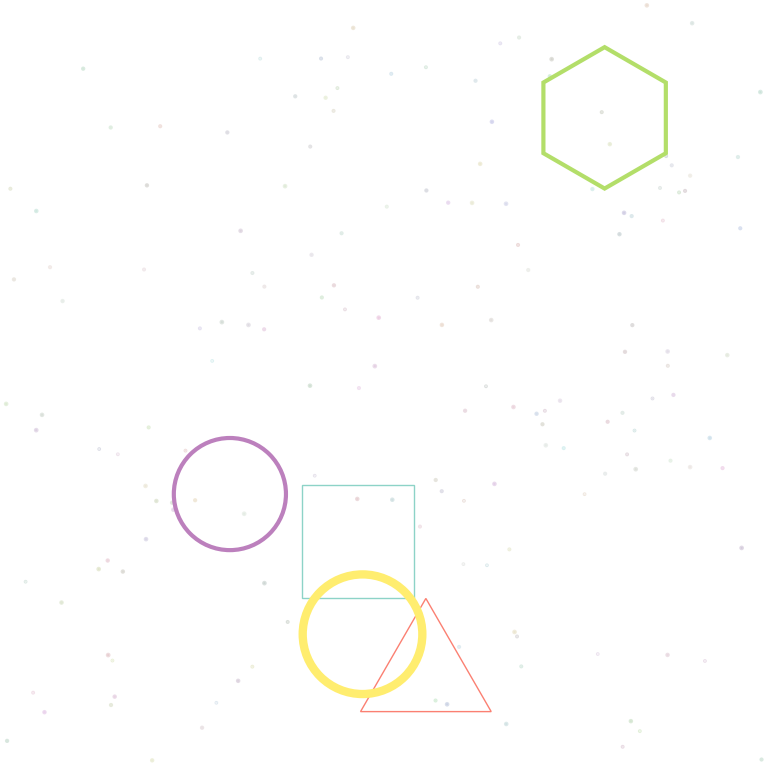[{"shape": "square", "thickness": 0.5, "radius": 0.37, "center": [0.465, 0.297]}, {"shape": "triangle", "thickness": 0.5, "radius": 0.49, "center": [0.553, 0.125]}, {"shape": "hexagon", "thickness": 1.5, "radius": 0.46, "center": [0.785, 0.847]}, {"shape": "circle", "thickness": 1.5, "radius": 0.36, "center": [0.299, 0.358]}, {"shape": "circle", "thickness": 3, "radius": 0.39, "center": [0.471, 0.176]}]